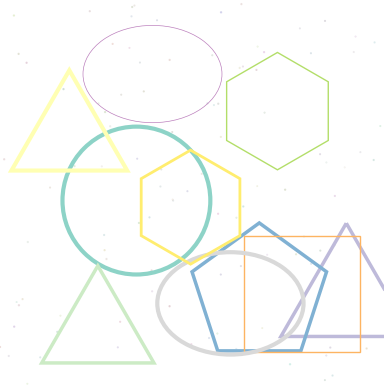[{"shape": "circle", "thickness": 3, "radius": 0.96, "center": [0.354, 0.479]}, {"shape": "triangle", "thickness": 3, "radius": 0.87, "center": [0.18, 0.644]}, {"shape": "triangle", "thickness": 2.5, "radius": 0.98, "center": [0.899, 0.224]}, {"shape": "pentagon", "thickness": 2.5, "radius": 0.92, "center": [0.673, 0.237]}, {"shape": "square", "thickness": 1, "radius": 0.75, "center": [0.785, 0.237]}, {"shape": "hexagon", "thickness": 1, "radius": 0.76, "center": [0.721, 0.711]}, {"shape": "oval", "thickness": 3, "radius": 0.95, "center": [0.598, 0.212]}, {"shape": "oval", "thickness": 0.5, "radius": 0.9, "center": [0.396, 0.808]}, {"shape": "triangle", "thickness": 2.5, "radius": 0.84, "center": [0.254, 0.141]}, {"shape": "hexagon", "thickness": 2, "radius": 0.74, "center": [0.495, 0.462]}]